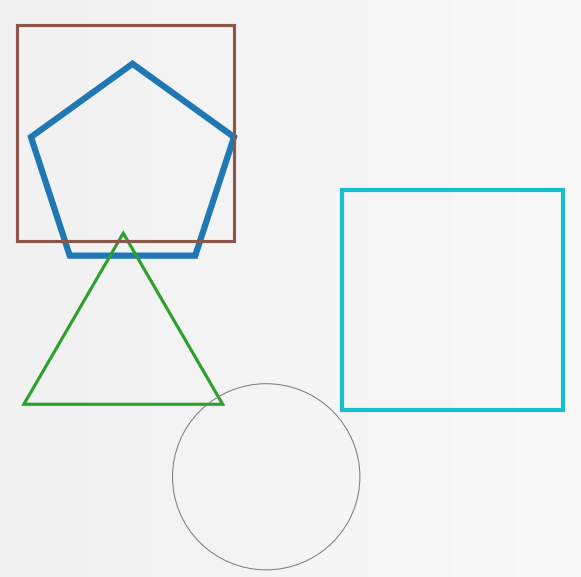[{"shape": "pentagon", "thickness": 3, "radius": 0.92, "center": [0.228, 0.705]}, {"shape": "triangle", "thickness": 1.5, "radius": 0.99, "center": [0.212, 0.398]}, {"shape": "square", "thickness": 1.5, "radius": 0.93, "center": [0.215, 0.769]}, {"shape": "circle", "thickness": 0.5, "radius": 0.81, "center": [0.458, 0.174]}, {"shape": "square", "thickness": 2, "radius": 0.95, "center": [0.779, 0.48]}]